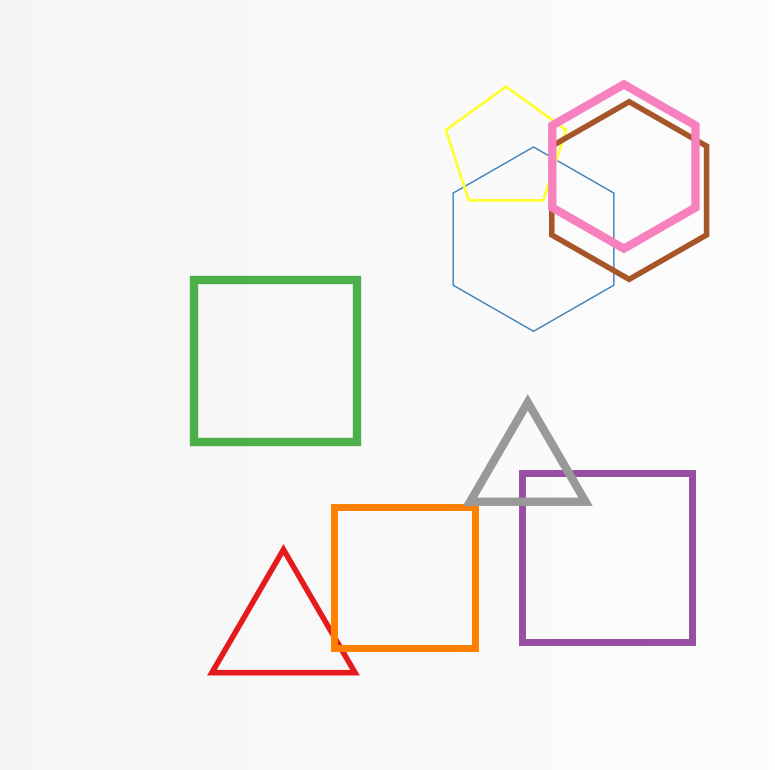[{"shape": "triangle", "thickness": 2, "radius": 0.53, "center": [0.366, 0.18]}, {"shape": "hexagon", "thickness": 0.5, "radius": 0.6, "center": [0.688, 0.689]}, {"shape": "square", "thickness": 3, "radius": 0.53, "center": [0.356, 0.532]}, {"shape": "square", "thickness": 2.5, "radius": 0.55, "center": [0.783, 0.275]}, {"shape": "square", "thickness": 2.5, "radius": 0.46, "center": [0.522, 0.25]}, {"shape": "pentagon", "thickness": 1, "radius": 0.41, "center": [0.653, 0.806]}, {"shape": "hexagon", "thickness": 2, "radius": 0.58, "center": [0.812, 0.753]}, {"shape": "hexagon", "thickness": 3, "radius": 0.53, "center": [0.805, 0.784]}, {"shape": "triangle", "thickness": 3, "radius": 0.43, "center": [0.681, 0.391]}]